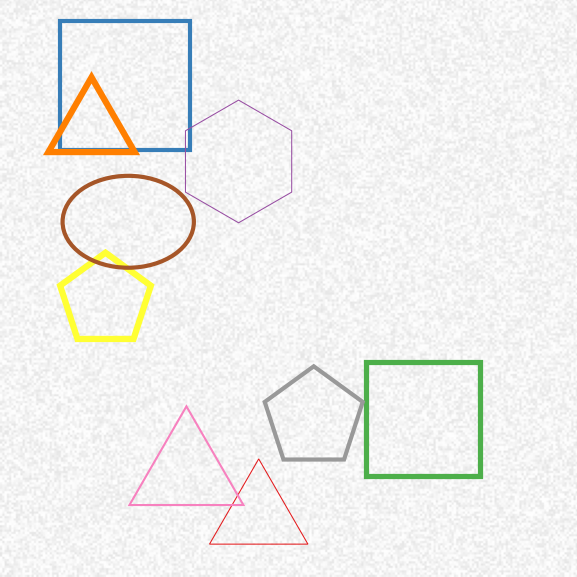[{"shape": "triangle", "thickness": 0.5, "radius": 0.49, "center": [0.448, 0.106]}, {"shape": "square", "thickness": 2, "radius": 0.56, "center": [0.217, 0.851]}, {"shape": "square", "thickness": 2.5, "radius": 0.49, "center": [0.732, 0.273]}, {"shape": "hexagon", "thickness": 0.5, "radius": 0.53, "center": [0.413, 0.72]}, {"shape": "triangle", "thickness": 3, "radius": 0.43, "center": [0.159, 0.779]}, {"shape": "pentagon", "thickness": 3, "radius": 0.41, "center": [0.183, 0.479]}, {"shape": "oval", "thickness": 2, "radius": 0.57, "center": [0.222, 0.615]}, {"shape": "triangle", "thickness": 1, "radius": 0.57, "center": [0.323, 0.182]}, {"shape": "pentagon", "thickness": 2, "radius": 0.45, "center": [0.543, 0.276]}]